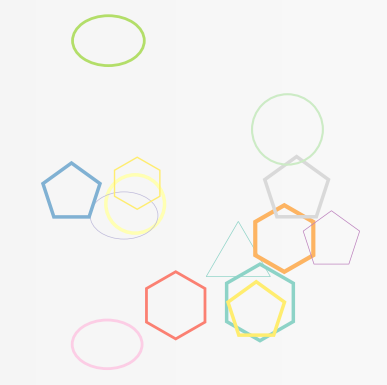[{"shape": "triangle", "thickness": 0.5, "radius": 0.48, "center": [0.615, 0.329]}, {"shape": "hexagon", "thickness": 2.5, "radius": 0.5, "center": [0.671, 0.215]}, {"shape": "circle", "thickness": 2.5, "radius": 0.38, "center": [0.349, 0.47]}, {"shape": "oval", "thickness": 0.5, "radius": 0.44, "center": [0.32, 0.44]}, {"shape": "hexagon", "thickness": 2, "radius": 0.44, "center": [0.453, 0.207]}, {"shape": "pentagon", "thickness": 2.5, "radius": 0.39, "center": [0.184, 0.499]}, {"shape": "hexagon", "thickness": 3, "radius": 0.43, "center": [0.734, 0.38]}, {"shape": "oval", "thickness": 2, "radius": 0.46, "center": [0.28, 0.894]}, {"shape": "oval", "thickness": 2, "radius": 0.45, "center": [0.276, 0.106]}, {"shape": "pentagon", "thickness": 2.5, "radius": 0.43, "center": [0.765, 0.507]}, {"shape": "pentagon", "thickness": 0.5, "radius": 0.38, "center": [0.855, 0.376]}, {"shape": "circle", "thickness": 1.5, "radius": 0.46, "center": [0.742, 0.664]}, {"shape": "hexagon", "thickness": 1, "radius": 0.34, "center": [0.354, 0.524]}, {"shape": "pentagon", "thickness": 2.5, "radius": 0.38, "center": [0.661, 0.192]}]